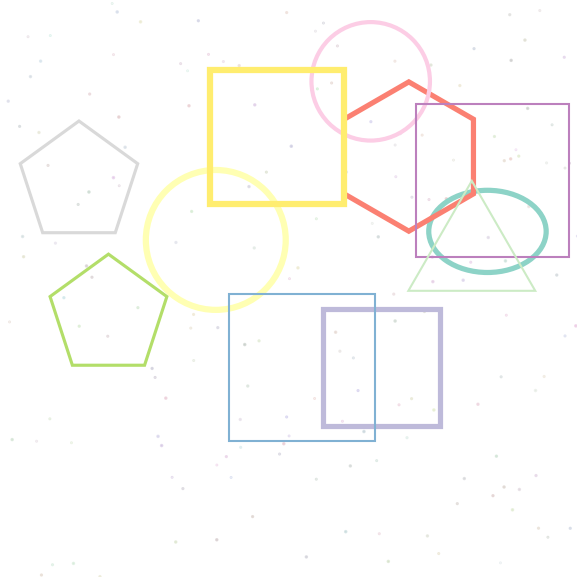[{"shape": "oval", "thickness": 2.5, "radius": 0.51, "center": [0.844, 0.598]}, {"shape": "circle", "thickness": 3, "radius": 0.61, "center": [0.374, 0.584]}, {"shape": "square", "thickness": 2.5, "radius": 0.5, "center": [0.661, 0.363]}, {"shape": "hexagon", "thickness": 2.5, "radius": 0.65, "center": [0.708, 0.728]}, {"shape": "square", "thickness": 1, "radius": 0.63, "center": [0.522, 0.363]}, {"shape": "pentagon", "thickness": 1.5, "radius": 0.53, "center": [0.188, 0.453]}, {"shape": "circle", "thickness": 2, "radius": 0.51, "center": [0.642, 0.858]}, {"shape": "pentagon", "thickness": 1.5, "radius": 0.53, "center": [0.137, 0.683]}, {"shape": "square", "thickness": 1, "radius": 0.66, "center": [0.853, 0.687]}, {"shape": "triangle", "thickness": 1, "radius": 0.63, "center": [0.817, 0.559]}, {"shape": "square", "thickness": 3, "radius": 0.58, "center": [0.48, 0.762]}]